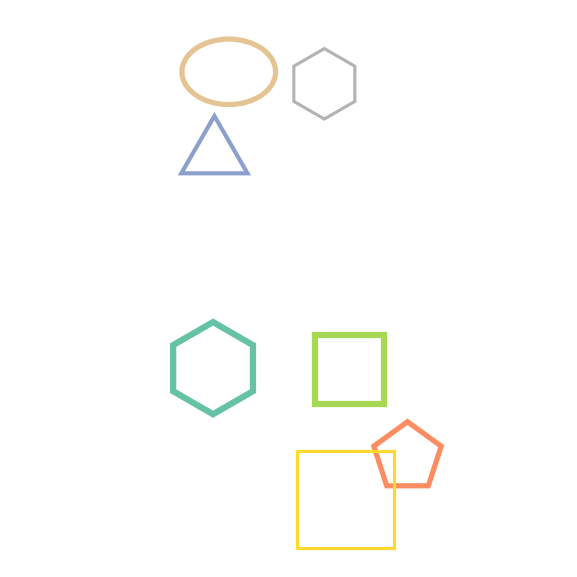[{"shape": "hexagon", "thickness": 3, "radius": 0.4, "center": [0.369, 0.362]}, {"shape": "pentagon", "thickness": 2.5, "radius": 0.31, "center": [0.706, 0.208]}, {"shape": "triangle", "thickness": 2, "radius": 0.33, "center": [0.371, 0.732]}, {"shape": "square", "thickness": 3, "radius": 0.3, "center": [0.605, 0.359]}, {"shape": "square", "thickness": 1.5, "radius": 0.42, "center": [0.599, 0.134]}, {"shape": "oval", "thickness": 2.5, "radius": 0.41, "center": [0.396, 0.875]}, {"shape": "hexagon", "thickness": 1.5, "radius": 0.3, "center": [0.562, 0.854]}]